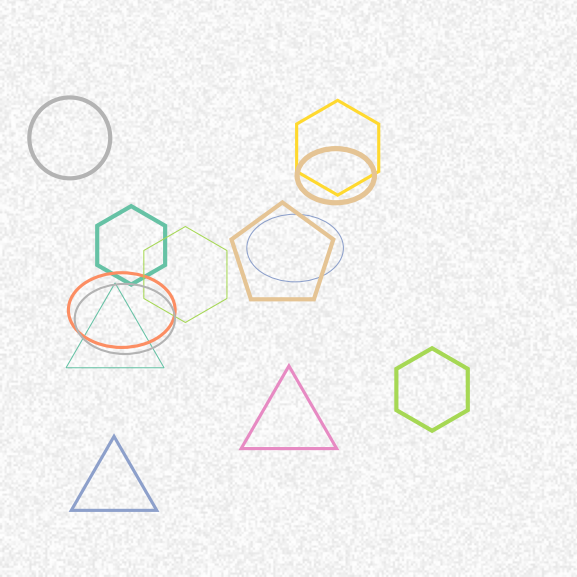[{"shape": "hexagon", "thickness": 2, "radius": 0.34, "center": [0.227, 0.574]}, {"shape": "triangle", "thickness": 0.5, "radius": 0.49, "center": [0.199, 0.411]}, {"shape": "oval", "thickness": 1.5, "radius": 0.46, "center": [0.211, 0.462]}, {"shape": "oval", "thickness": 0.5, "radius": 0.42, "center": [0.511, 0.57]}, {"shape": "triangle", "thickness": 1.5, "radius": 0.43, "center": [0.197, 0.158]}, {"shape": "triangle", "thickness": 1.5, "radius": 0.48, "center": [0.5, 0.27]}, {"shape": "hexagon", "thickness": 0.5, "radius": 0.42, "center": [0.321, 0.524]}, {"shape": "hexagon", "thickness": 2, "radius": 0.36, "center": [0.748, 0.325]}, {"shape": "hexagon", "thickness": 1.5, "radius": 0.41, "center": [0.585, 0.743]}, {"shape": "pentagon", "thickness": 2, "radius": 0.46, "center": [0.489, 0.556]}, {"shape": "oval", "thickness": 2.5, "radius": 0.33, "center": [0.581, 0.695]}, {"shape": "oval", "thickness": 1, "radius": 0.43, "center": [0.216, 0.447]}, {"shape": "circle", "thickness": 2, "radius": 0.35, "center": [0.121, 0.76]}]